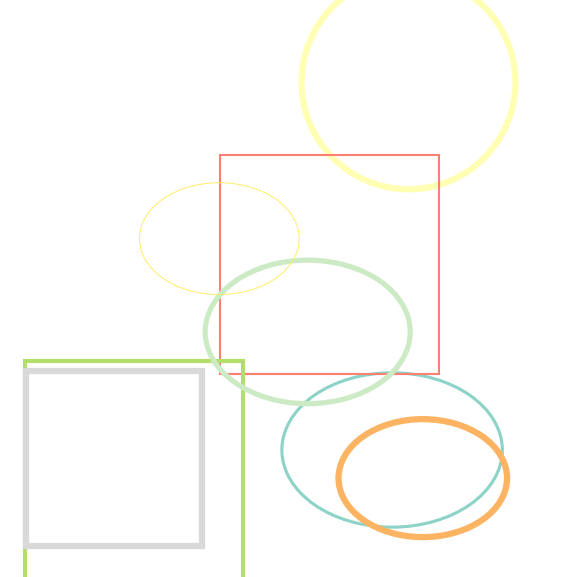[{"shape": "oval", "thickness": 1.5, "radius": 0.95, "center": [0.679, 0.22]}, {"shape": "circle", "thickness": 3, "radius": 0.93, "center": [0.707, 0.857]}, {"shape": "square", "thickness": 1, "radius": 0.95, "center": [0.57, 0.54]}, {"shape": "oval", "thickness": 3, "radius": 0.73, "center": [0.732, 0.171]}, {"shape": "square", "thickness": 2, "radius": 0.94, "center": [0.232, 0.185]}, {"shape": "square", "thickness": 3, "radius": 0.76, "center": [0.197, 0.205]}, {"shape": "oval", "thickness": 2.5, "radius": 0.89, "center": [0.533, 0.424]}, {"shape": "oval", "thickness": 0.5, "radius": 0.69, "center": [0.38, 0.586]}]